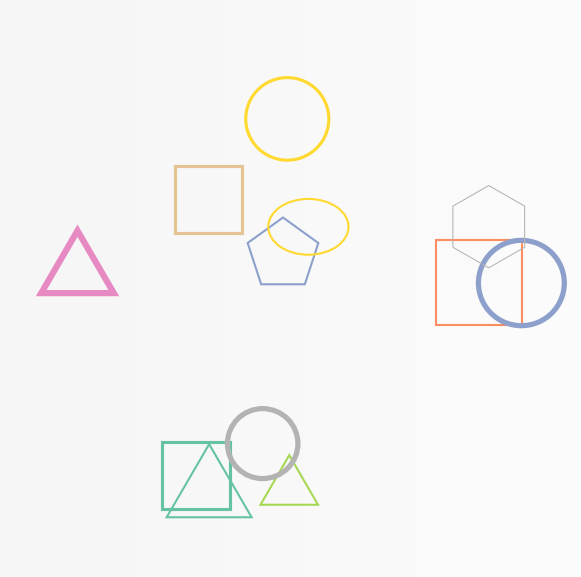[{"shape": "square", "thickness": 1.5, "radius": 0.29, "center": [0.338, 0.176]}, {"shape": "triangle", "thickness": 1, "radius": 0.42, "center": [0.36, 0.146]}, {"shape": "square", "thickness": 1, "radius": 0.37, "center": [0.824, 0.51]}, {"shape": "pentagon", "thickness": 1, "radius": 0.32, "center": [0.487, 0.559]}, {"shape": "circle", "thickness": 2.5, "radius": 0.37, "center": [0.897, 0.509]}, {"shape": "triangle", "thickness": 3, "radius": 0.36, "center": [0.133, 0.528]}, {"shape": "triangle", "thickness": 1, "radius": 0.29, "center": [0.498, 0.154]}, {"shape": "oval", "thickness": 1, "radius": 0.35, "center": [0.531, 0.606]}, {"shape": "circle", "thickness": 1.5, "radius": 0.36, "center": [0.494, 0.793]}, {"shape": "square", "thickness": 1.5, "radius": 0.29, "center": [0.359, 0.654]}, {"shape": "circle", "thickness": 2.5, "radius": 0.3, "center": [0.452, 0.231]}, {"shape": "hexagon", "thickness": 0.5, "radius": 0.36, "center": [0.841, 0.607]}]